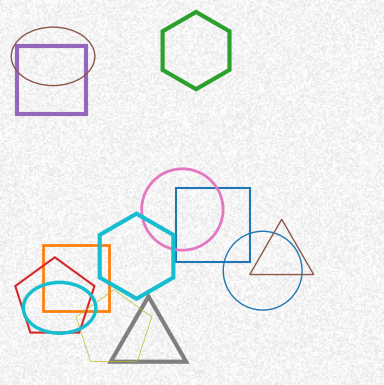[{"shape": "square", "thickness": 1.5, "radius": 0.48, "center": [0.552, 0.417]}, {"shape": "circle", "thickness": 1, "radius": 0.51, "center": [0.682, 0.297]}, {"shape": "square", "thickness": 2, "radius": 0.42, "center": [0.197, 0.278]}, {"shape": "hexagon", "thickness": 3, "radius": 0.5, "center": [0.509, 0.869]}, {"shape": "pentagon", "thickness": 1.5, "radius": 0.54, "center": [0.142, 0.224]}, {"shape": "square", "thickness": 3, "radius": 0.45, "center": [0.135, 0.792]}, {"shape": "triangle", "thickness": 1, "radius": 0.48, "center": [0.732, 0.335]}, {"shape": "oval", "thickness": 1, "radius": 0.54, "center": [0.138, 0.854]}, {"shape": "circle", "thickness": 2, "radius": 0.53, "center": [0.474, 0.456]}, {"shape": "triangle", "thickness": 3, "radius": 0.57, "center": [0.386, 0.117]}, {"shape": "pentagon", "thickness": 0.5, "radius": 0.52, "center": [0.296, 0.145]}, {"shape": "oval", "thickness": 2.5, "radius": 0.47, "center": [0.155, 0.2]}, {"shape": "hexagon", "thickness": 3, "radius": 0.55, "center": [0.355, 0.335]}]